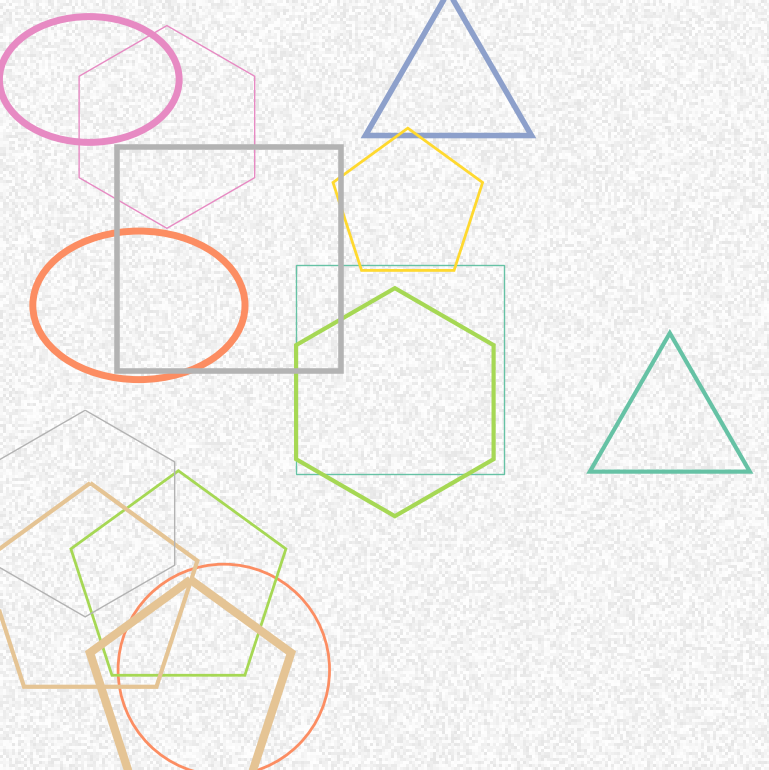[{"shape": "triangle", "thickness": 1.5, "radius": 0.6, "center": [0.87, 0.447]}, {"shape": "square", "thickness": 0.5, "radius": 0.68, "center": [0.519, 0.52]}, {"shape": "circle", "thickness": 1, "radius": 0.69, "center": [0.291, 0.13]}, {"shape": "oval", "thickness": 2.5, "radius": 0.69, "center": [0.18, 0.603]}, {"shape": "triangle", "thickness": 2, "radius": 0.62, "center": [0.582, 0.886]}, {"shape": "oval", "thickness": 2.5, "radius": 0.58, "center": [0.116, 0.897]}, {"shape": "hexagon", "thickness": 0.5, "radius": 0.66, "center": [0.217, 0.835]}, {"shape": "hexagon", "thickness": 1.5, "radius": 0.74, "center": [0.513, 0.478]}, {"shape": "pentagon", "thickness": 1, "radius": 0.73, "center": [0.232, 0.242]}, {"shape": "pentagon", "thickness": 1, "radius": 0.51, "center": [0.53, 0.731]}, {"shape": "pentagon", "thickness": 1.5, "radius": 0.73, "center": [0.117, 0.226]}, {"shape": "pentagon", "thickness": 3, "radius": 0.69, "center": [0.247, 0.11]}, {"shape": "hexagon", "thickness": 0.5, "radius": 0.67, "center": [0.111, 0.333]}, {"shape": "square", "thickness": 2, "radius": 0.73, "center": [0.297, 0.664]}]